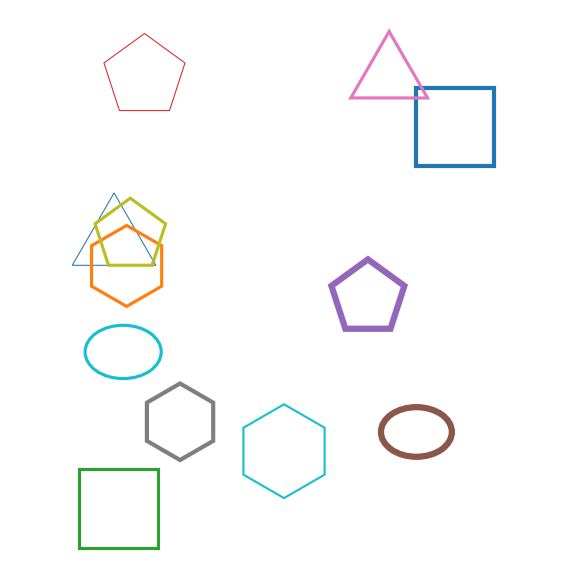[{"shape": "square", "thickness": 2, "radius": 0.34, "center": [0.787, 0.779]}, {"shape": "triangle", "thickness": 0.5, "radius": 0.42, "center": [0.198, 0.582]}, {"shape": "hexagon", "thickness": 1.5, "radius": 0.35, "center": [0.219, 0.539]}, {"shape": "square", "thickness": 1.5, "radius": 0.34, "center": [0.205, 0.119]}, {"shape": "pentagon", "thickness": 0.5, "radius": 0.37, "center": [0.25, 0.867]}, {"shape": "pentagon", "thickness": 3, "radius": 0.33, "center": [0.637, 0.484]}, {"shape": "oval", "thickness": 3, "radius": 0.31, "center": [0.721, 0.251]}, {"shape": "triangle", "thickness": 1.5, "radius": 0.38, "center": [0.674, 0.868]}, {"shape": "hexagon", "thickness": 2, "radius": 0.33, "center": [0.312, 0.269]}, {"shape": "pentagon", "thickness": 1.5, "radius": 0.32, "center": [0.226, 0.592]}, {"shape": "oval", "thickness": 1.5, "radius": 0.33, "center": [0.213, 0.39]}, {"shape": "hexagon", "thickness": 1, "radius": 0.41, "center": [0.492, 0.218]}]